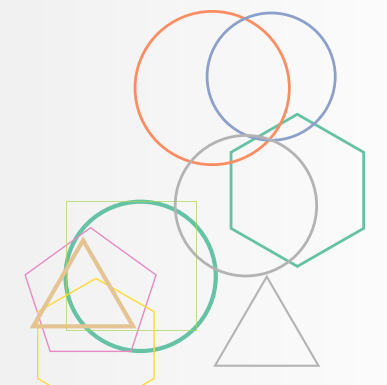[{"shape": "circle", "thickness": 3, "radius": 0.97, "center": [0.363, 0.282]}, {"shape": "hexagon", "thickness": 2, "radius": 0.99, "center": [0.767, 0.506]}, {"shape": "circle", "thickness": 2, "radius": 1.0, "center": [0.548, 0.771]}, {"shape": "circle", "thickness": 2, "radius": 0.83, "center": [0.7, 0.801]}, {"shape": "pentagon", "thickness": 1, "radius": 0.89, "center": [0.234, 0.231]}, {"shape": "square", "thickness": 0.5, "radius": 0.84, "center": [0.338, 0.311]}, {"shape": "hexagon", "thickness": 1, "radius": 0.87, "center": [0.247, 0.104]}, {"shape": "triangle", "thickness": 3, "radius": 0.74, "center": [0.215, 0.227]}, {"shape": "circle", "thickness": 2, "radius": 0.91, "center": [0.635, 0.466]}, {"shape": "triangle", "thickness": 1.5, "radius": 0.77, "center": [0.688, 0.127]}]